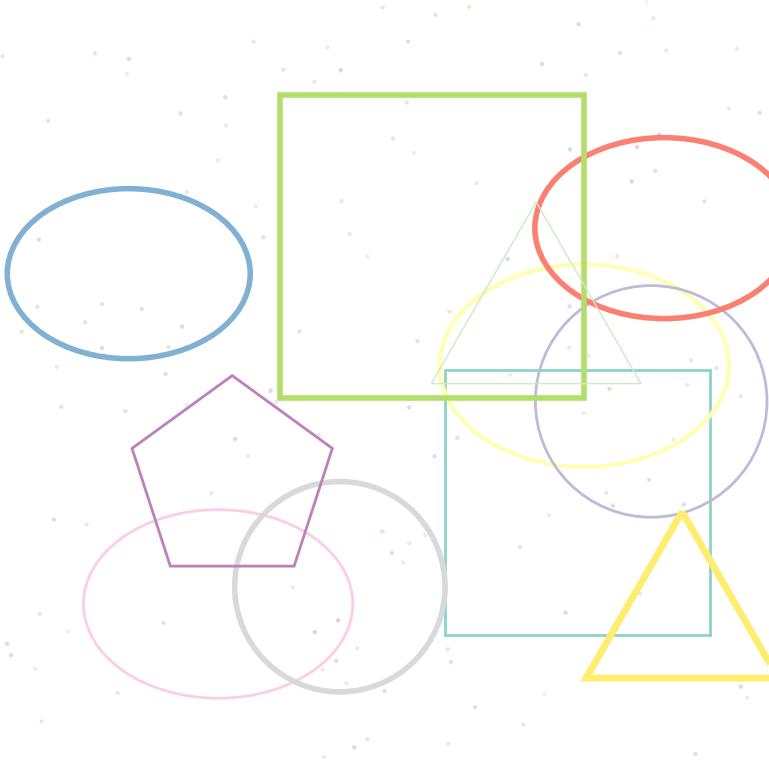[{"shape": "square", "thickness": 1, "radius": 0.86, "center": [0.75, 0.347]}, {"shape": "oval", "thickness": 1.5, "radius": 0.94, "center": [0.759, 0.525]}, {"shape": "circle", "thickness": 1, "radius": 0.75, "center": [0.846, 0.479]}, {"shape": "oval", "thickness": 2, "radius": 0.84, "center": [0.863, 0.704]}, {"shape": "oval", "thickness": 2, "radius": 0.79, "center": [0.167, 0.645]}, {"shape": "square", "thickness": 2, "radius": 0.99, "center": [0.561, 0.68]}, {"shape": "oval", "thickness": 1, "radius": 0.87, "center": [0.283, 0.216]}, {"shape": "circle", "thickness": 2, "radius": 0.68, "center": [0.441, 0.238]}, {"shape": "pentagon", "thickness": 1, "radius": 0.68, "center": [0.302, 0.375]}, {"shape": "triangle", "thickness": 0.5, "radius": 0.79, "center": [0.696, 0.58]}, {"shape": "triangle", "thickness": 2.5, "radius": 0.72, "center": [0.886, 0.191]}]